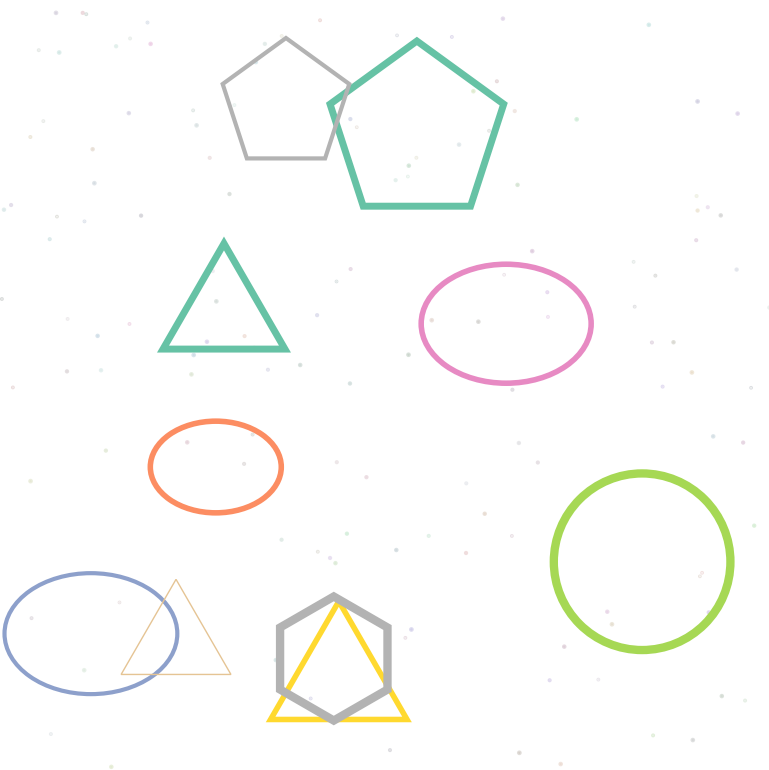[{"shape": "triangle", "thickness": 2.5, "radius": 0.46, "center": [0.291, 0.592]}, {"shape": "pentagon", "thickness": 2.5, "radius": 0.59, "center": [0.541, 0.828]}, {"shape": "oval", "thickness": 2, "radius": 0.43, "center": [0.28, 0.394]}, {"shape": "oval", "thickness": 1.5, "radius": 0.56, "center": [0.118, 0.177]}, {"shape": "oval", "thickness": 2, "radius": 0.55, "center": [0.657, 0.58]}, {"shape": "circle", "thickness": 3, "radius": 0.57, "center": [0.834, 0.27]}, {"shape": "triangle", "thickness": 2, "radius": 0.51, "center": [0.44, 0.117]}, {"shape": "triangle", "thickness": 0.5, "radius": 0.41, "center": [0.229, 0.165]}, {"shape": "pentagon", "thickness": 1.5, "radius": 0.43, "center": [0.371, 0.864]}, {"shape": "hexagon", "thickness": 3, "radius": 0.4, "center": [0.433, 0.145]}]